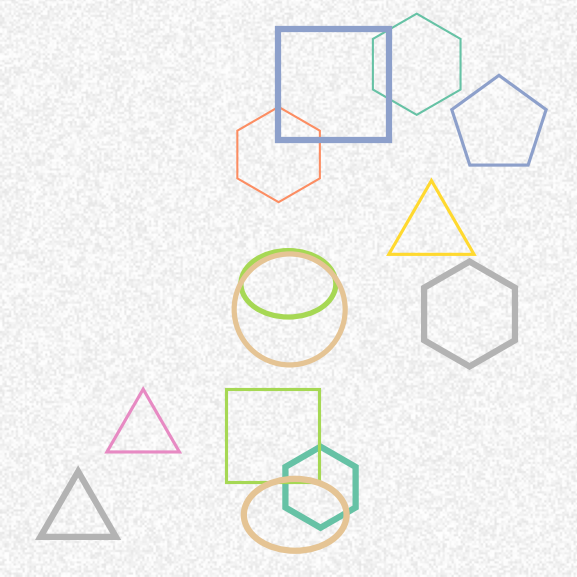[{"shape": "hexagon", "thickness": 3, "radius": 0.35, "center": [0.555, 0.155]}, {"shape": "hexagon", "thickness": 1, "radius": 0.44, "center": [0.722, 0.888]}, {"shape": "hexagon", "thickness": 1, "radius": 0.41, "center": [0.482, 0.732]}, {"shape": "pentagon", "thickness": 1.5, "radius": 0.43, "center": [0.864, 0.783]}, {"shape": "square", "thickness": 3, "radius": 0.48, "center": [0.578, 0.853]}, {"shape": "triangle", "thickness": 1.5, "radius": 0.36, "center": [0.248, 0.253]}, {"shape": "oval", "thickness": 2.5, "radius": 0.41, "center": [0.499, 0.508]}, {"shape": "square", "thickness": 1.5, "radius": 0.4, "center": [0.472, 0.245]}, {"shape": "triangle", "thickness": 1.5, "radius": 0.43, "center": [0.747, 0.601]}, {"shape": "oval", "thickness": 3, "radius": 0.44, "center": [0.511, 0.108]}, {"shape": "circle", "thickness": 2.5, "radius": 0.48, "center": [0.502, 0.463]}, {"shape": "hexagon", "thickness": 3, "radius": 0.45, "center": [0.813, 0.455]}, {"shape": "triangle", "thickness": 3, "radius": 0.38, "center": [0.135, 0.107]}]